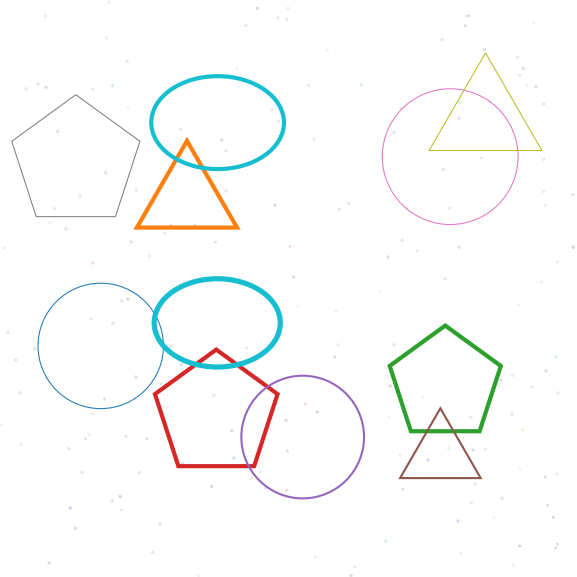[{"shape": "circle", "thickness": 0.5, "radius": 0.54, "center": [0.174, 0.4]}, {"shape": "triangle", "thickness": 2, "radius": 0.5, "center": [0.324, 0.655]}, {"shape": "pentagon", "thickness": 2, "radius": 0.51, "center": [0.771, 0.334]}, {"shape": "pentagon", "thickness": 2, "radius": 0.56, "center": [0.374, 0.282]}, {"shape": "circle", "thickness": 1, "radius": 0.53, "center": [0.524, 0.242]}, {"shape": "triangle", "thickness": 1, "radius": 0.4, "center": [0.763, 0.212]}, {"shape": "circle", "thickness": 0.5, "radius": 0.59, "center": [0.779, 0.728]}, {"shape": "pentagon", "thickness": 0.5, "radius": 0.58, "center": [0.131, 0.718]}, {"shape": "triangle", "thickness": 0.5, "radius": 0.56, "center": [0.841, 0.795]}, {"shape": "oval", "thickness": 2, "radius": 0.57, "center": [0.377, 0.787]}, {"shape": "oval", "thickness": 2.5, "radius": 0.55, "center": [0.376, 0.44]}]